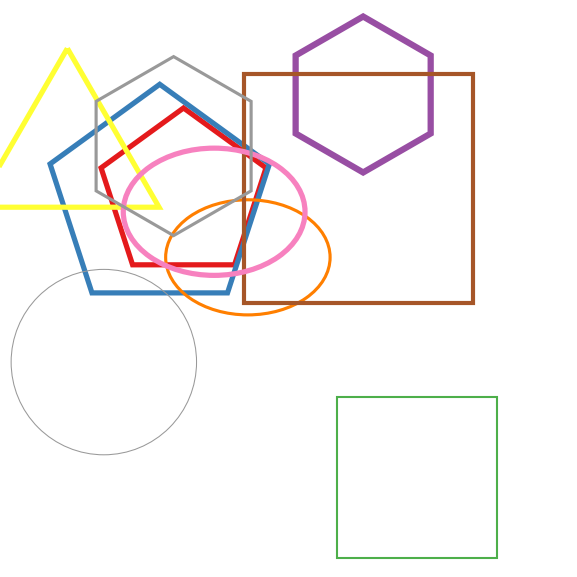[{"shape": "pentagon", "thickness": 2.5, "radius": 0.75, "center": [0.318, 0.662]}, {"shape": "pentagon", "thickness": 2.5, "radius": 1.0, "center": [0.277, 0.653]}, {"shape": "square", "thickness": 1, "radius": 0.69, "center": [0.722, 0.172]}, {"shape": "hexagon", "thickness": 3, "radius": 0.68, "center": [0.629, 0.836]}, {"shape": "oval", "thickness": 1.5, "radius": 0.71, "center": [0.429, 0.554]}, {"shape": "triangle", "thickness": 2.5, "radius": 0.92, "center": [0.117, 0.732]}, {"shape": "square", "thickness": 2, "radius": 0.99, "center": [0.62, 0.673]}, {"shape": "oval", "thickness": 2.5, "radius": 0.79, "center": [0.371, 0.632]}, {"shape": "hexagon", "thickness": 1.5, "radius": 0.77, "center": [0.301, 0.746]}, {"shape": "circle", "thickness": 0.5, "radius": 0.8, "center": [0.18, 0.372]}]